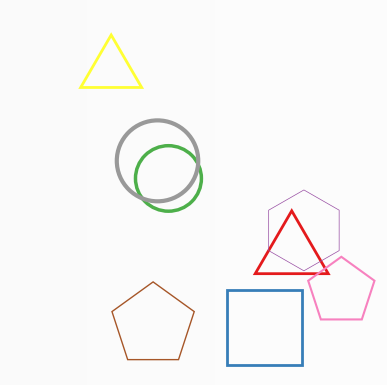[{"shape": "triangle", "thickness": 2, "radius": 0.54, "center": [0.753, 0.344]}, {"shape": "square", "thickness": 2, "radius": 0.49, "center": [0.682, 0.149]}, {"shape": "circle", "thickness": 2.5, "radius": 0.43, "center": [0.435, 0.537]}, {"shape": "hexagon", "thickness": 0.5, "radius": 0.53, "center": [0.784, 0.402]}, {"shape": "triangle", "thickness": 2, "radius": 0.45, "center": [0.287, 0.818]}, {"shape": "pentagon", "thickness": 1, "radius": 0.56, "center": [0.395, 0.156]}, {"shape": "pentagon", "thickness": 1.5, "radius": 0.45, "center": [0.881, 0.243]}, {"shape": "circle", "thickness": 3, "radius": 0.53, "center": [0.406, 0.582]}]